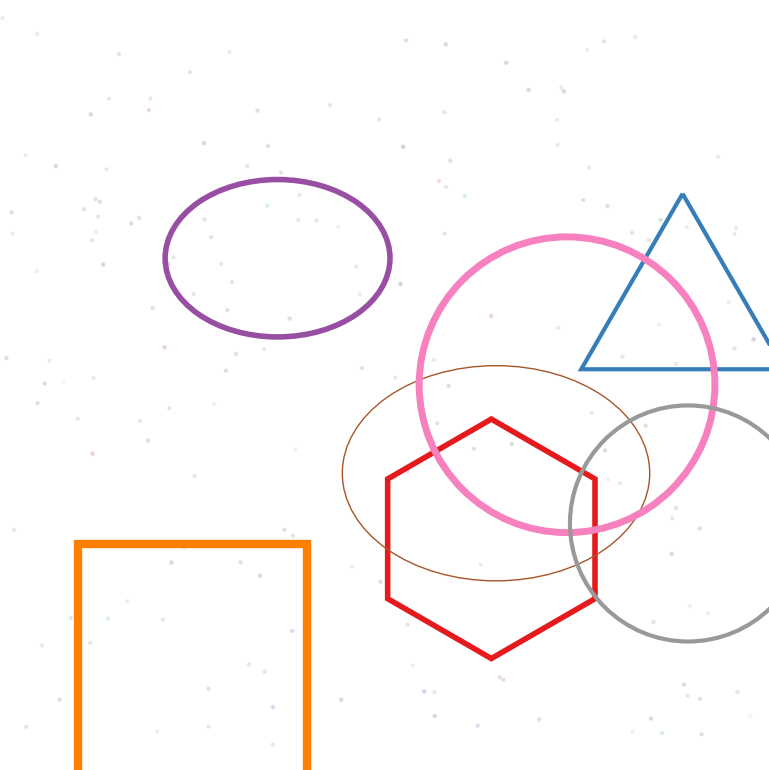[{"shape": "hexagon", "thickness": 2, "radius": 0.78, "center": [0.638, 0.3]}, {"shape": "triangle", "thickness": 1.5, "radius": 0.76, "center": [0.886, 0.596]}, {"shape": "oval", "thickness": 2, "radius": 0.73, "center": [0.36, 0.665]}, {"shape": "square", "thickness": 3, "radius": 0.74, "center": [0.25, 0.144]}, {"shape": "oval", "thickness": 0.5, "radius": 1.0, "center": [0.644, 0.385]}, {"shape": "circle", "thickness": 2.5, "radius": 0.96, "center": [0.736, 0.5]}, {"shape": "circle", "thickness": 1.5, "radius": 0.77, "center": [0.894, 0.32]}]